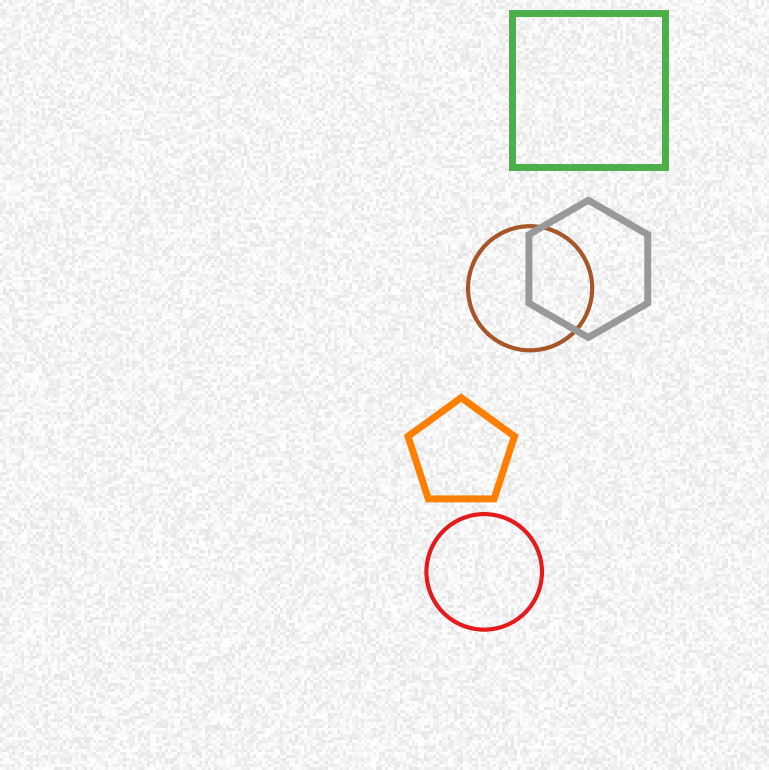[{"shape": "circle", "thickness": 1.5, "radius": 0.38, "center": [0.629, 0.257]}, {"shape": "square", "thickness": 2.5, "radius": 0.5, "center": [0.764, 0.883]}, {"shape": "pentagon", "thickness": 2.5, "radius": 0.36, "center": [0.599, 0.411]}, {"shape": "circle", "thickness": 1.5, "radius": 0.4, "center": [0.688, 0.626]}, {"shape": "hexagon", "thickness": 2.5, "radius": 0.45, "center": [0.764, 0.651]}]